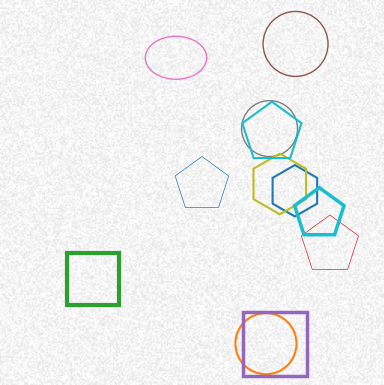[{"shape": "hexagon", "thickness": 1.5, "radius": 0.33, "center": [0.766, 0.505]}, {"shape": "pentagon", "thickness": 0.5, "radius": 0.37, "center": [0.524, 0.52]}, {"shape": "circle", "thickness": 1.5, "radius": 0.4, "center": [0.691, 0.107]}, {"shape": "square", "thickness": 3, "radius": 0.34, "center": [0.241, 0.275]}, {"shape": "pentagon", "thickness": 0.5, "radius": 0.39, "center": [0.857, 0.363]}, {"shape": "square", "thickness": 2.5, "radius": 0.42, "center": [0.714, 0.106]}, {"shape": "circle", "thickness": 1, "radius": 0.42, "center": [0.768, 0.886]}, {"shape": "oval", "thickness": 1, "radius": 0.4, "center": [0.457, 0.85]}, {"shape": "circle", "thickness": 1, "radius": 0.36, "center": [0.7, 0.666]}, {"shape": "hexagon", "thickness": 1.5, "radius": 0.39, "center": [0.727, 0.522]}, {"shape": "pentagon", "thickness": 1.5, "radius": 0.4, "center": [0.706, 0.655]}, {"shape": "pentagon", "thickness": 2.5, "radius": 0.34, "center": [0.829, 0.445]}]